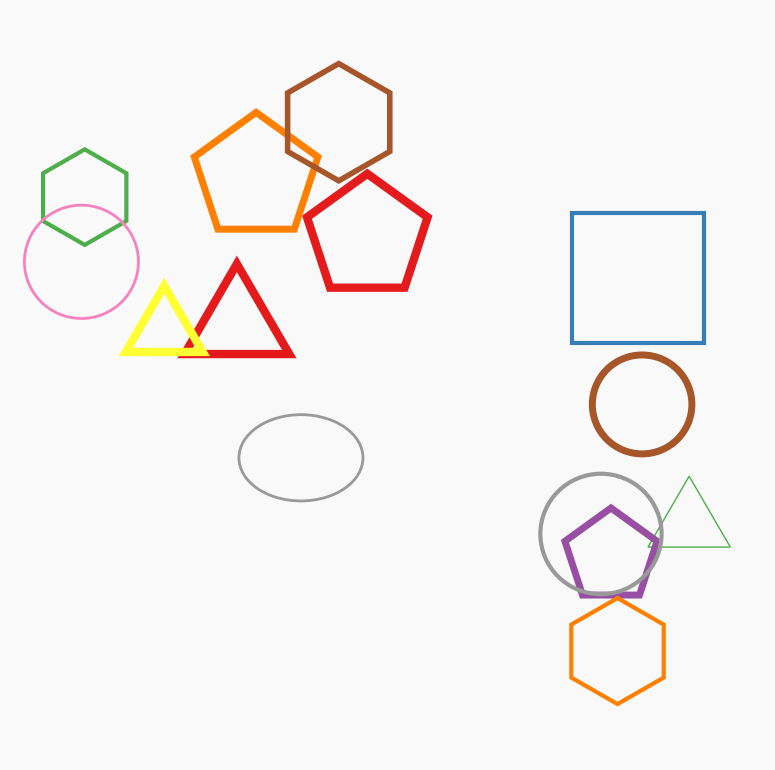[{"shape": "triangle", "thickness": 3, "radius": 0.39, "center": [0.306, 0.579]}, {"shape": "pentagon", "thickness": 3, "radius": 0.41, "center": [0.474, 0.693]}, {"shape": "square", "thickness": 1.5, "radius": 0.42, "center": [0.823, 0.639]}, {"shape": "hexagon", "thickness": 1.5, "radius": 0.31, "center": [0.109, 0.744]}, {"shape": "triangle", "thickness": 0.5, "radius": 0.31, "center": [0.889, 0.32]}, {"shape": "pentagon", "thickness": 2.5, "radius": 0.31, "center": [0.788, 0.278]}, {"shape": "hexagon", "thickness": 1.5, "radius": 0.34, "center": [0.797, 0.154]}, {"shape": "pentagon", "thickness": 2.5, "radius": 0.42, "center": [0.33, 0.77]}, {"shape": "triangle", "thickness": 3, "radius": 0.29, "center": [0.212, 0.572]}, {"shape": "circle", "thickness": 2.5, "radius": 0.32, "center": [0.829, 0.475]}, {"shape": "hexagon", "thickness": 2, "radius": 0.38, "center": [0.437, 0.841]}, {"shape": "circle", "thickness": 1, "radius": 0.37, "center": [0.105, 0.66]}, {"shape": "circle", "thickness": 1.5, "radius": 0.39, "center": [0.775, 0.307]}, {"shape": "oval", "thickness": 1, "radius": 0.4, "center": [0.388, 0.405]}]